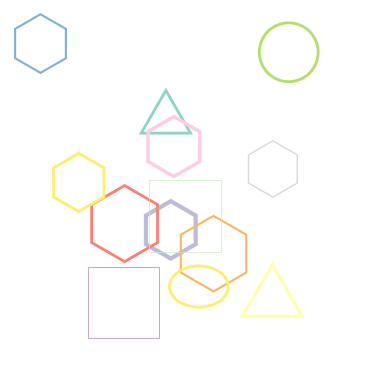[{"shape": "triangle", "thickness": 2, "radius": 0.37, "center": [0.431, 0.691]}, {"shape": "triangle", "thickness": 2.5, "radius": 0.45, "center": [0.707, 0.223]}, {"shape": "hexagon", "thickness": 3, "radius": 0.37, "center": [0.444, 0.403]}, {"shape": "hexagon", "thickness": 2, "radius": 0.49, "center": [0.324, 0.419]}, {"shape": "hexagon", "thickness": 1.5, "radius": 0.38, "center": [0.105, 0.887]}, {"shape": "hexagon", "thickness": 1.5, "radius": 0.49, "center": [0.555, 0.341]}, {"shape": "circle", "thickness": 2, "radius": 0.38, "center": [0.75, 0.864]}, {"shape": "hexagon", "thickness": 2.5, "radius": 0.39, "center": [0.452, 0.619]}, {"shape": "hexagon", "thickness": 1, "radius": 0.37, "center": [0.709, 0.561]}, {"shape": "square", "thickness": 0.5, "radius": 0.46, "center": [0.321, 0.214]}, {"shape": "square", "thickness": 0.5, "radius": 0.47, "center": [0.482, 0.44]}, {"shape": "hexagon", "thickness": 2, "radius": 0.38, "center": [0.205, 0.526]}, {"shape": "oval", "thickness": 2, "radius": 0.38, "center": [0.517, 0.256]}]